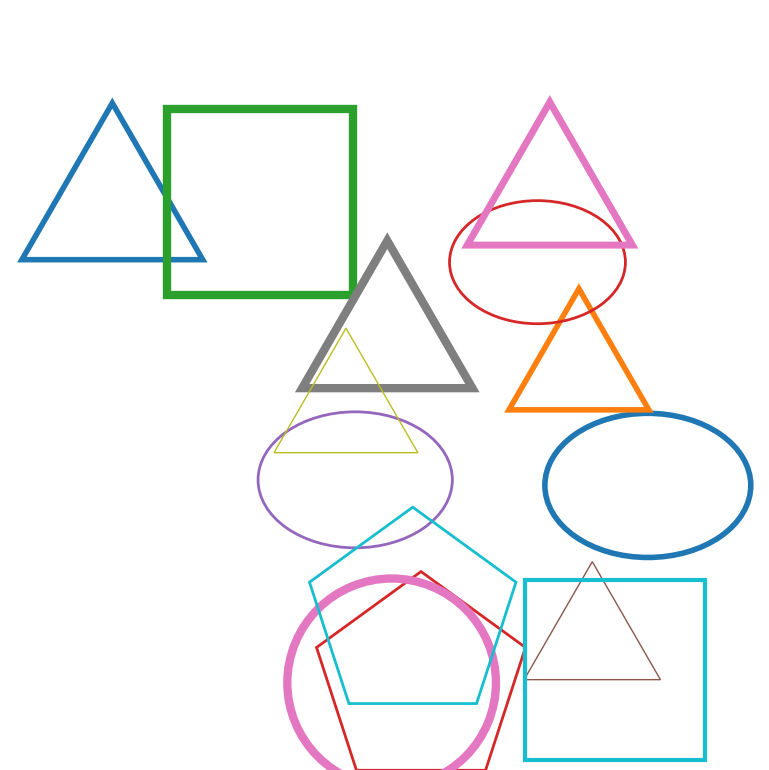[{"shape": "oval", "thickness": 2, "radius": 0.67, "center": [0.841, 0.37]}, {"shape": "triangle", "thickness": 2, "radius": 0.68, "center": [0.146, 0.731]}, {"shape": "triangle", "thickness": 2, "radius": 0.52, "center": [0.752, 0.52]}, {"shape": "square", "thickness": 3, "radius": 0.6, "center": [0.338, 0.737]}, {"shape": "oval", "thickness": 1, "radius": 0.57, "center": [0.698, 0.66]}, {"shape": "pentagon", "thickness": 1, "radius": 0.71, "center": [0.547, 0.115]}, {"shape": "oval", "thickness": 1, "radius": 0.63, "center": [0.461, 0.377]}, {"shape": "triangle", "thickness": 0.5, "radius": 0.51, "center": [0.769, 0.168]}, {"shape": "circle", "thickness": 3, "radius": 0.68, "center": [0.509, 0.113]}, {"shape": "triangle", "thickness": 2.5, "radius": 0.62, "center": [0.714, 0.744]}, {"shape": "triangle", "thickness": 3, "radius": 0.64, "center": [0.503, 0.56]}, {"shape": "triangle", "thickness": 0.5, "radius": 0.54, "center": [0.449, 0.466]}, {"shape": "pentagon", "thickness": 1, "radius": 0.7, "center": [0.536, 0.2]}, {"shape": "square", "thickness": 1.5, "radius": 0.58, "center": [0.799, 0.13]}]